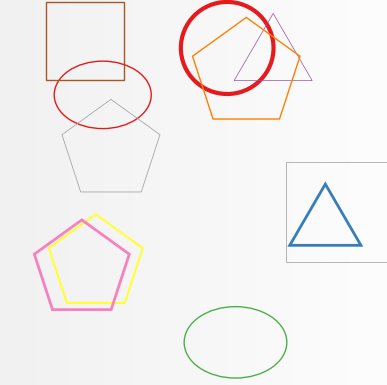[{"shape": "circle", "thickness": 3, "radius": 0.6, "center": [0.586, 0.875]}, {"shape": "oval", "thickness": 1, "radius": 0.63, "center": [0.265, 0.754]}, {"shape": "triangle", "thickness": 2, "radius": 0.53, "center": [0.84, 0.416]}, {"shape": "oval", "thickness": 1, "radius": 0.66, "center": [0.608, 0.111]}, {"shape": "triangle", "thickness": 0.5, "radius": 0.58, "center": [0.705, 0.849]}, {"shape": "pentagon", "thickness": 1, "radius": 0.73, "center": [0.636, 0.809]}, {"shape": "pentagon", "thickness": 1.5, "radius": 0.64, "center": [0.247, 0.316]}, {"shape": "square", "thickness": 1, "radius": 0.5, "center": [0.218, 0.893]}, {"shape": "pentagon", "thickness": 2, "radius": 0.64, "center": [0.211, 0.3]}, {"shape": "pentagon", "thickness": 0.5, "radius": 0.67, "center": [0.286, 0.609]}, {"shape": "square", "thickness": 0.5, "radius": 0.65, "center": [0.868, 0.449]}]